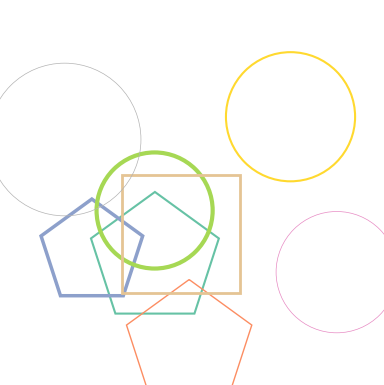[{"shape": "pentagon", "thickness": 1.5, "radius": 0.87, "center": [0.402, 0.327]}, {"shape": "pentagon", "thickness": 1, "radius": 0.86, "center": [0.491, 0.103]}, {"shape": "pentagon", "thickness": 2.5, "radius": 0.69, "center": [0.239, 0.344]}, {"shape": "circle", "thickness": 0.5, "radius": 0.79, "center": [0.875, 0.293]}, {"shape": "circle", "thickness": 3, "radius": 0.75, "center": [0.402, 0.453]}, {"shape": "circle", "thickness": 1.5, "radius": 0.84, "center": [0.755, 0.697]}, {"shape": "square", "thickness": 2, "radius": 0.77, "center": [0.471, 0.391]}, {"shape": "circle", "thickness": 0.5, "radius": 0.99, "center": [0.168, 0.638]}]